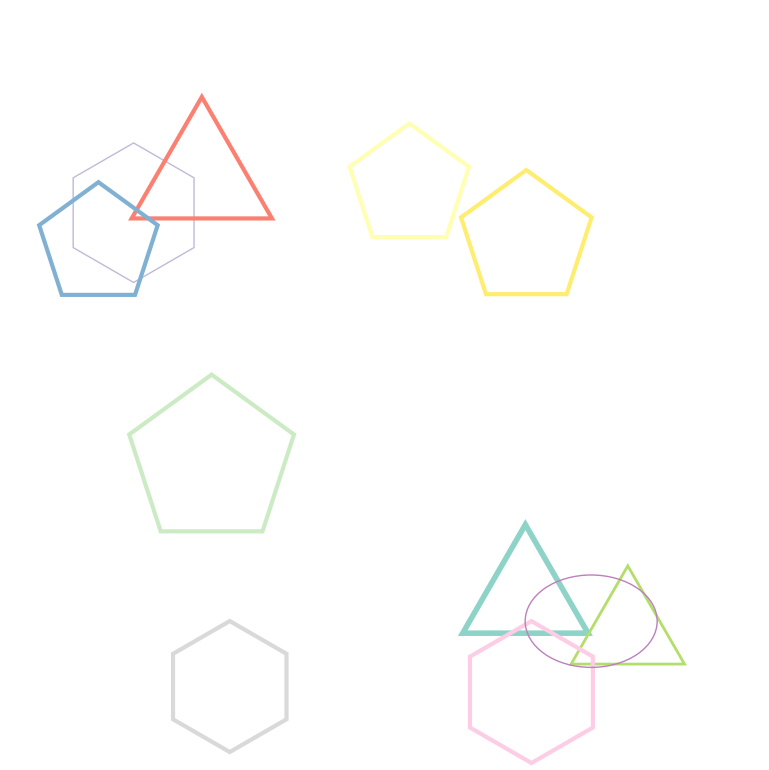[{"shape": "triangle", "thickness": 2, "radius": 0.47, "center": [0.682, 0.225]}, {"shape": "pentagon", "thickness": 1.5, "radius": 0.41, "center": [0.532, 0.758]}, {"shape": "hexagon", "thickness": 0.5, "radius": 0.45, "center": [0.174, 0.724]}, {"shape": "triangle", "thickness": 1.5, "radius": 0.53, "center": [0.262, 0.769]}, {"shape": "pentagon", "thickness": 1.5, "radius": 0.4, "center": [0.128, 0.683]}, {"shape": "triangle", "thickness": 1, "radius": 0.43, "center": [0.815, 0.18]}, {"shape": "hexagon", "thickness": 1.5, "radius": 0.46, "center": [0.69, 0.101]}, {"shape": "hexagon", "thickness": 1.5, "radius": 0.43, "center": [0.298, 0.108]}, {"shape": "oval", "thickness": 0.5, "radius": 0.43, "center": [0.768, 0.193]}, {"shape": "pentagon", "thickness": 1.5, "radius": 0.56, "center": [0.275, 0.401]}, {"shape": "pentagon", "thickness": 1.5, "radius": 0.45, "center": [0.684, 0.69]}]